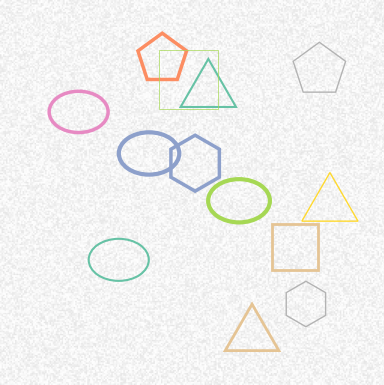[{"shape": "triangle", "thickness": 1.5, "radius": 0.42, "center": [0.541, 0.764]}, {"shape": "oval", "thickness": 1.5, "radius": 0.39, "center": [0.308, 0.325]}, {"shape": "pentagon", "thickness": 2.5, "radius": 0.33, "center": [0.421, 0.847]}, {"shape": "oval", "thickness": 3, "radius": 0.39, "center": [0.387, 0.601]}, {"shape": "hexagon", "thickness": 2.5, "radius": 0.36, "center": [0.507, 0.576]}, {"shape": "oval", "thickness": 2.5, "radius": 0.38, "center": [0.204, 0.709]}, {"shape": "square", "thickness": 0.5, "radius": 0.39, "center": [0.49, 0.793]}, {"shape": "oval", "thickness": 3, "radius": 0.4, "center": [0.621, 0.479]}, {"shape": "triangle", "thickness": 1, "radius": 0.42, "center": [0.857, 0.468]}, {"shape": "square", "thickness": 2, "radius": 0.3, "center": [0.767, 0.358]}, {"shape": "triangle", "thickness": 2, "radius": 0.4, "center": [0.655, 0.13]}, {"shape": "pentagon", "thickness": 1, "radius": 0.36, "center": [0.83, 0.819]}, {"shape": "hexagon", "thickness": 1, "radius": 0.3, "center": [0.795, 0.21]}]